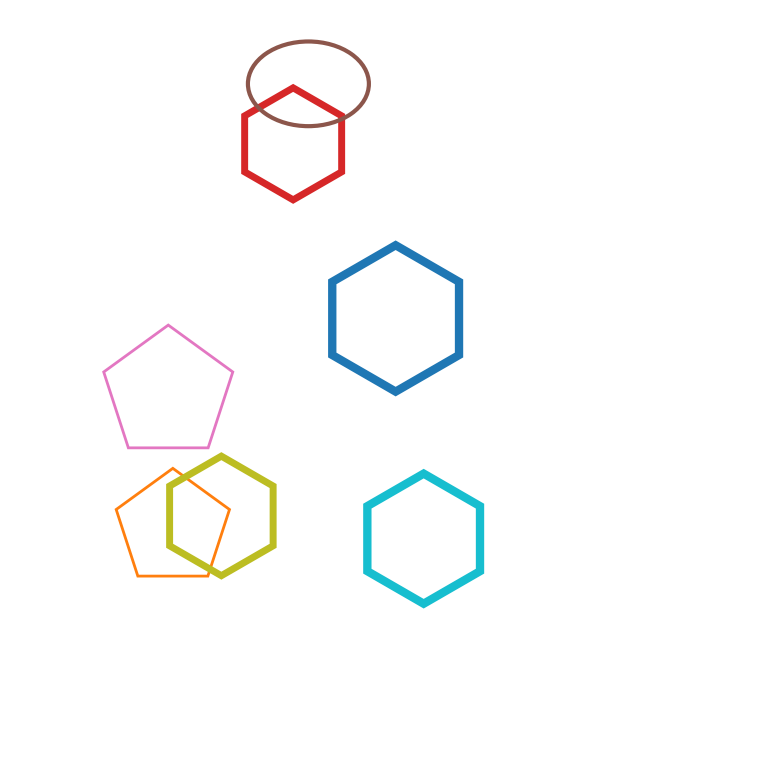[{"shape": "hexagon", "thickness": 3, "radius": 0.48, "center": [0.514, 0.586]}, {"shape": "pentagon", "thickness": 1, "radius": 0.39, "center": [0.224, 0.314]}, {"shape": "hexagon", "thickness": 2.5, "radius": 0.36, "center": [0.381, 0.813]}, {"shape": "oval", "thickness": 1.5, "radius": 0.39, "center": [0.401, 0.891]}, {"shape": "pentagon", "thickness": 1, "radius": 0.44, "center": [0.219, 0.49]}, {"shape": "hexagon", "thickness": 2.5, "radius": 0.39, "center": [0.287, 0.33]}, {"shape": "hexagon", "thickness": 3, "radius": 0.42, "center": [0.55, 0.3]}]